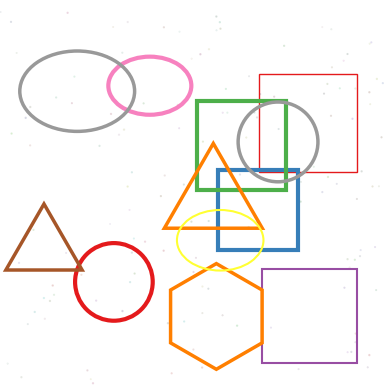[{"shape": "circle", "thickness": 3, "radius": 0.5, "center": [0.296, 0.268]}, {"shape": "square", "thickness": 1, "radius": 0.63, "center": [0.8, 0.68]}, {"shape": "square", "thickness": 3, "radius": 0.52, "center": [0.671, 0.454]}, {"shape": "square", "thickness": 3, "radius": 0.57, "center": [0.628, 0.622]}, {"shape": "square", "thickness": 1.5, "radius": 0.61, "center": [0.804, 0.179]}, {"shape": "triangle", "thickness": 2.5, "radius": 0.73, "center": [0.554, 0.481]}, {"shape": "hexagon", "thickness": 2.5, "radius": 0.69, "center": [0.562, 0.178]}, {"shape": "oval", "thickness": 1.5, "radius": 0.56, "center": [0.572, 0.376]}, {"shape": "triangle", "thickness": 2.5, "radius": 0.57, "center": [0.114, 0.356]}, {"shape": "oval", "thickness": 3, "radius": 0.54, "center": [0.389, 0.777]}, {"shape": "circle", "thickness": 2.5, "radius": 0.52, "center": [0.722, 0.631]}, {"shape": "oval", "thickness": 2.5, "radius": 0.75, "center": [0.201, 0.763]}]